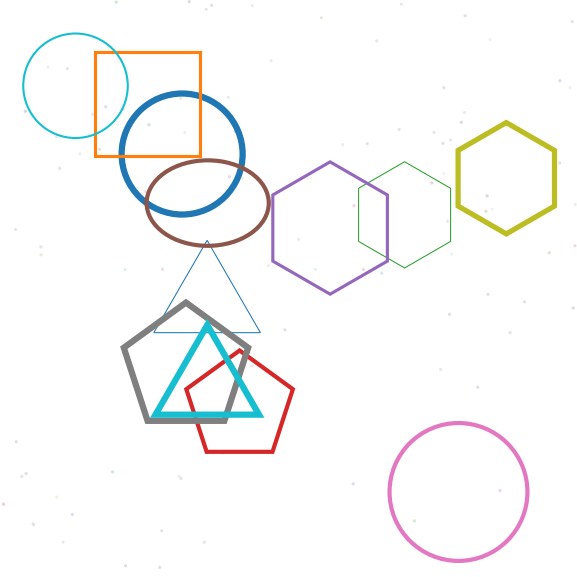[{"shape": "triangle", "thickness": 0.5, "radius": 0.53, "center": [0.359, 0.476]}, {"shape": "circle", "thickness": 3, "radius": 0.52, "center": [0.315, 0.732]}, {"shape": "square", "thickness": 1.5, "radius": 0.45, "center": [0.256, 0.819]}, {"shape": "hexagon", "thickness": 0.5, "radius": 0.46, "center": [0.701, 0.627]}, {"shape": "pentagon", "thickness": 2, "radius": 0.49, "center": [0.415, 0.295]}, {"shape": "hexagon", "thickness": 1.5, "radius": 0.57, "center": [0.572, 0.604]}, {"shape": "oval", "thickness": 2, "radius": 0.53, "center": [0.36, 0.647]}, {"shape": "circle", "thickness": 2, "radius": 0.6, "center": [0.794, 0.147]}, {"shape": "pentagon", "thickness": 3, "radius": 0.57, "center": [0.322, 0.362]}, {"shape": "hexagon", "thickness": 2.5, "radius": 0.48, "center": [0.877, 0.69]}, {"shape": "circle", "thickness": 1, "radius": 0.45, "center": [0.131, 0.851]}, {"shape": "triangle", "thickness": 3, "radius": 0.52, "center": [0.359, 0.333]}]